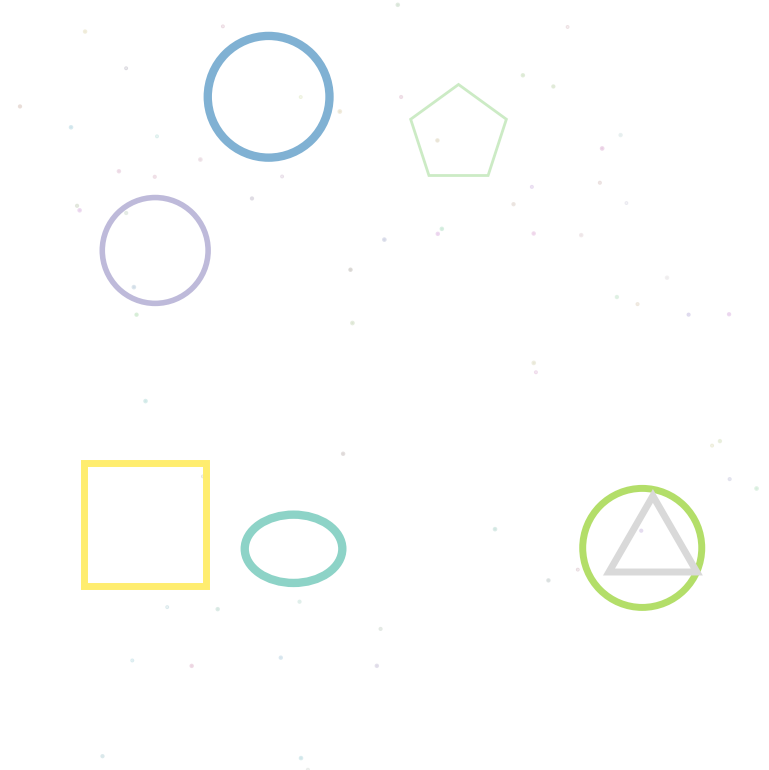[{"shape": "oval", "thickness": 3, "radius": 0.32, "center": [0.381, 0.287]}, {"shape": "circle", "thickness": 2, "radius": 0.34, "center": [0.202, 0.675]}, {"shape": "circle", "thickness": 3, "radius": 0.4, "center": [0.349, 0.874]}, {"shape": "circle", "thickness": 2.5, "radius": 0.39, "center": [0.834, 0.288]}, {"shape": "triangle", "thickness": 2.5, "radius": 0.33, "center": [0.848, 0.29]}, {"shape": "pentagon", "thickness": 1, "radius": 0.33, "center": [0.595, 0.825]}, {"shape": "square", "thickness": 2.5, "radius": 0.4, "center": [0.188, 0.319]}]